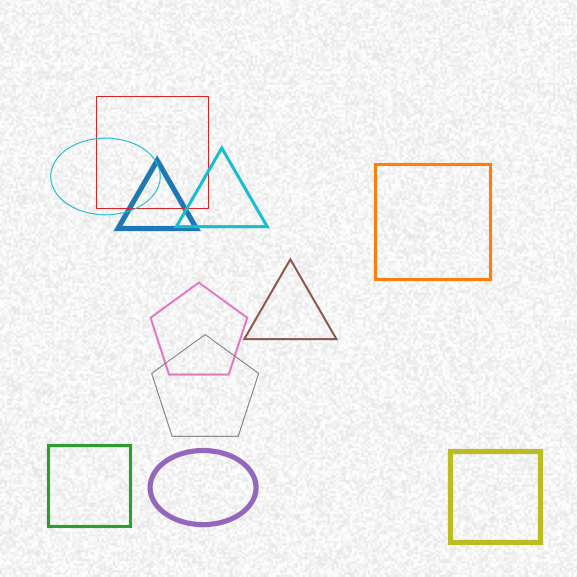[{"shape": "triangle", "thickness": 2.5, "radius": 0.39, "center": [0.272, 0.643]}, {"shape": "square", "thickness": 1.5, "radius": 0.5, "center": [0.749, 0.615]}, {"shape": "square", "thickness": 1.5, "radius": 0.35, "center": [0.154, 0.158]}, {"shape": "square", "thickness": 0.5, "radius": 0.49, "center": [0.263, 0.735]}, {"shape": "oval", "thickness": 2.5, "radius": 0.46, "center": [0.352, 0.155]}, {"shape": "triangle", "thickness": 1, "radius": 0.46, "center": [0.503, 0.458]}, {"shape": "pentagon", "thickness": 1, "radius": 0.44, "center": [0.344, 0.422]}, {"shape": "pentagon", "thickness": 0.5, "radius": 0.49, "center": [0.355, 0.322]}, {"shape": "square", "thickness": 2.5, "radius": 0.39, "center": [0.858, 0.139]}, {"shape": "triangle", "thickness": 1.5, "radius": 0.45, "center": [0.384, 0.652]}, {"shape": "oval", "thickness": 0.5, "radius": 0.47, "center": [0.183, 0.694]}]